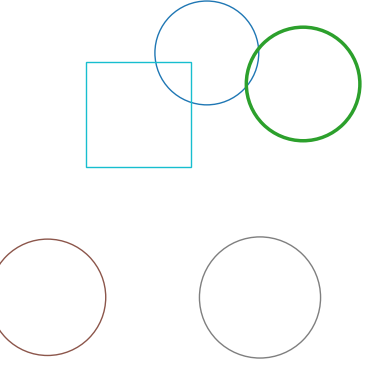[{"shape": "circle", "thickness": 1, "radius": 0.67, "center": [0.537, 0.862]}, {"shape": "circle", "thickness": 2.5, "radius": 0.74, "center": [0.787, 0.782]}, {"shape": "circle", "thickness": 1, "radius": 0.76, "center": [0.124, 0.228]}, {"shape": "circle", "thickness": 1, "radius": 0.79, "center": [0.675, 0.227]}, {"shape": "square", "thickness": 1, "radius": 0.68, "center": [0.36, 0.702]}]